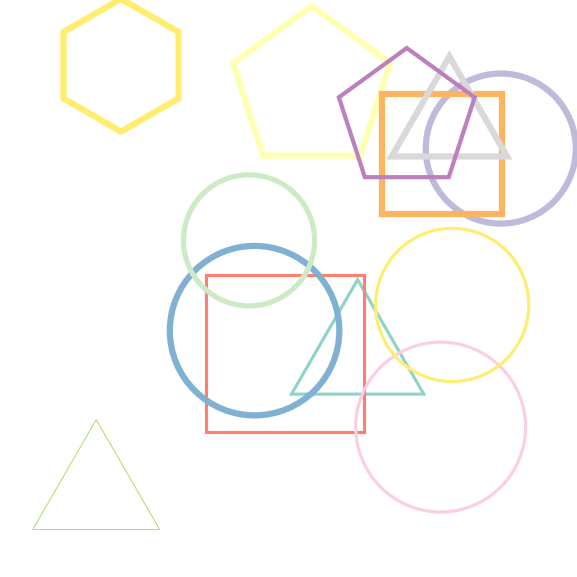[{"shape": "triangle", "thickness": 1.5, "radius": 0.66, "center": [0.619, 0.383]}, {"shape": "pentagon", "thickness": 3, "radius": 0.72, "center": [0.54, 0.846]}, {"shape": "circle", "thickness": 3, "radius": 0.65, "center": [0.867, 0.742]}, {"shape": "square", "thickness": 1.5, "radius": 0.68, "center": [0.494, 0.387]}, {"shape": "circle", "thickness": 3, "radius": 0.73, "center": [0.441, 0.427]}, {"shape": "square", "thickness": 3, "radius": 0.52, "center": [0.765, 0.732]}, {"shape": "triangle", "thickness": 0.5, "radius": 0.63, "center": [0.167, 0.146]}, {"shape": "circle", "thickness": 1.5, "radius": 0.74, "center": [0.763, 0.26]}, {"shape": "triangle", "thickness": 3, "radius": 0.58, "center": [0.778, 0.786]}, {"shape": "pentagon", "thickness": 2, "radius": 0.62, "center": [0.704, 0.792]}, {"shape": "circle", "thickness": 2.5, "radius": 0.57, "center": [0.431, 0.583]}, {"shape": "hexagon", "thickness": 3, "radius": 0.58, "center": [0.21, 0.886]}, {"shape": "circle", "thickness": 1.5, "radius": 0.66, "center": [0.783, 0.471]}]